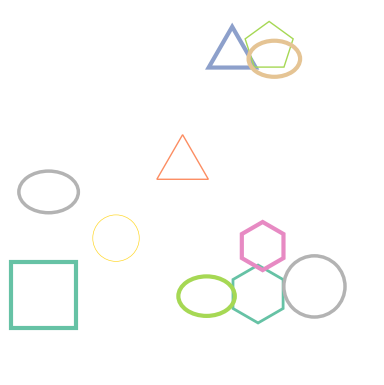[{"shape": "hexagon", "thickness": 2, "radius": 0.38, "center": [0.67, 0.236]}, {"shape": "square", "thickness": 3, "radius": 0.43, "center": [0.113, 0.233]}, {"shape": "triangle", "thickness": 1, "radius": 0.39, "center": [0.474, 0.573]}, {"shape": "triangle", "thickness": 3, "radius": 0.35, "center": [0.603, 0.86]}, {"shape": "hexagon", "thickness": 3, "radius": 0.31, "center": [0.682, 0.361]}, {"shape": "oval", "thickness": 3, "radius": 0.37, "center": [0.537, 0.231]}, {"shape": "pentagon", "thickness": 1, "radius": 0.33, "center": [0.699, 0.879]}, {"shape": "circle", "thickness": 0.5, "radius": 0.3, "center": [0.301, 0.381]}, {"shape": "oval", "thickness": 3, "radius": 0.33, "center": [0.713, 0.847]}, {"shape": "oval", "thickness": 2.5, "radius": 0.39, "center": [0.126, 0.502]}, {"shape": "circle", "thickness": 2.5, "radius": 0.4, "center": [0.817, 0.256]}]